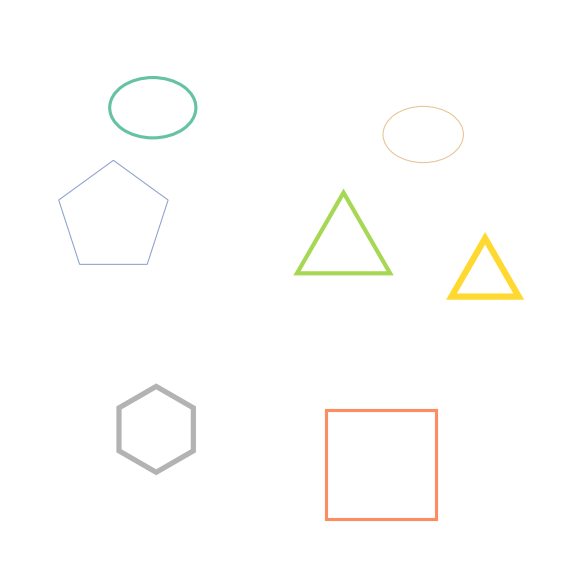[{"shape": "oval", "thickness": 1.5, "radius": 0.37, "center": [0.265, 0.813]}, {"shape": "square", "thickness": 1.5, "radius": 0.47, "center": [0.66, 0.195]}, {"shape": "pentagon", "thickness": 0.5, "radius": 0.5, "center": [0.196, 0.622]}, {"shape": "triangle", "thickness": 2, "radius": 0.47, "center": [0.595, 0.572]}, {"shape": "triangle", "thickness": 3, "radius": 0.34, "center": [0.84, 0.519]}, {"shape": "oval", "thickness": 0.5, "radius": 0.35, "center": [0.733, 0.766]}, {"shape": "hexagon", "thickness": 2.5, "radius": 0.37, "center": [0.27, 0.256]}]